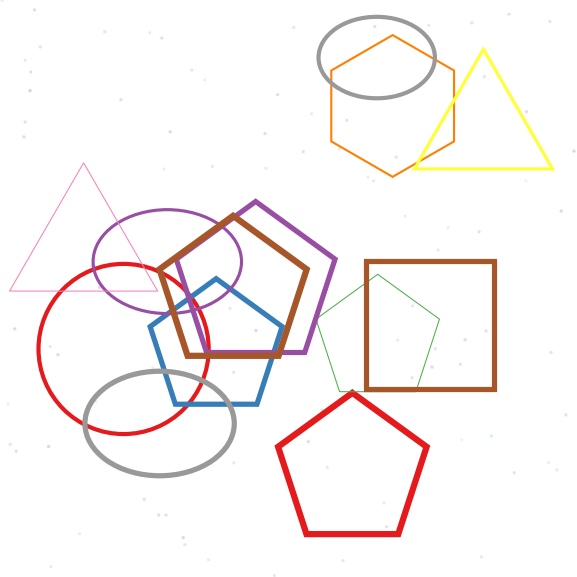[{"shape": "pentagon", "thickness": 3, "radius": 0.68, "center": [0.61, 0.184]}, {"shape": "circle", "thickness": 2, "radius": 0.74, "center": [0.214, 0.395]}, {"shape": "pentagon", "thickness": 2.5, "radius": 0.6, "center": [0.374, 0.396]}, {"shape": "pentagon", "thickness": 0.5, "radius": 0.56, "center": [0.654, 0.412]}, {"shape": "pentagon", "thickness": 2.5, "radius": 0.72, "center": [0.443, 0.506]}, {"shape": "oval", "thickness": 1.5, "radius": 0.64, "center": [0.29, 0.546]}, {"shape": "hexagon", "thickness": 1, "radius": 0.61, "center": [0.68, 0.816]}, {"shape": "triangle", "thickness": 1.5, "radius": 0.69, "center": [0.837, 0.776]}, {"shape": "square", "thickness": 2.5, "radius": 0.56, "center": [0.745, 0.436]}, {"shape": "pentagon", "thickness": 3, "radius": 0.67, "center": [0.404, 0.491]}, {"shape": "triangle", "thickness": 0.5, "radius": 0.74, "center": [0.145, 0.569]}, {"shape": "oval", "thickness": 2, "radius": 0.5, "center": [0.652, 0.899]}, {"shape": "oval", "thickness": 2.5, "radius": 0.65, "center": [0.276, 0.266]}]